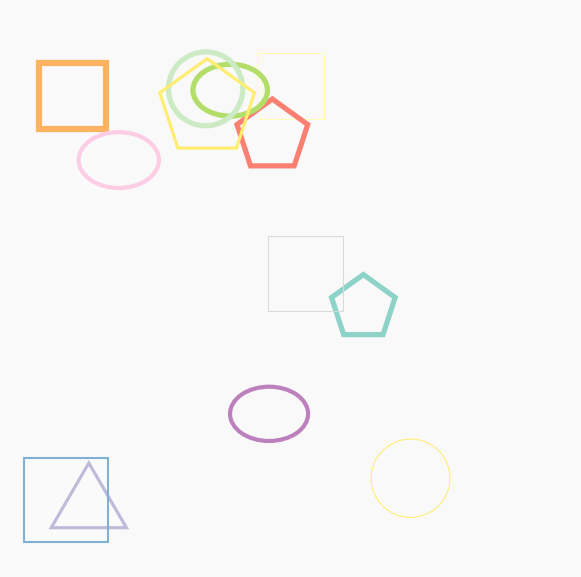[{"shape": "pentagon", "thickness": 2.5, "radius": 0.29, "center": [0.625, 0.466]}, {"shape": "square", "thickness": 0.5, "radius": 0.29, "center": [0.499, 0.85]}, {"shape": "triangle", "thickness": 1.5, "radius": 0.37, "center": [0.153, 0.123]}, {"shape": "pentagon", "thickness": 2.5, "radius": 0.32, "center": [0.469, 0.764]}, {"shape": "square", "thickness": 1, "radius": 0.36, "center": [0.114, 0.133]}, {"shape": "square", "thickness": 3, "radius": 0.29, "center": [0.124, 0.833]}, {"shape": "oval", "thickness": 2.5, "radius": 0.32, "center": [0.396, 0.843]}, {"shape": "oval", "thickness": 2, "radius": 0.35, "center": [0.204, 0.722]}, {"shape": "square", "thickness": 0.5, "radius": 0.32, "center": [0.526, 0.526]}, {"shape": "oval", "thickness": 2, "radius": 0.34, "center": [0.463, 0.283]}, {"shape": "circle", "thickness": 2.5, "radius": 0.32, "center": [0.354, 0.845]}, {"shape": "circle", "thickness": 0.5, "radius": 0.34, "center": [0.706, 0.171]}, {"shape": "pentagon", "thickness": 1.5, "radius": 0.43, "center": [0.356, 0.812]}]